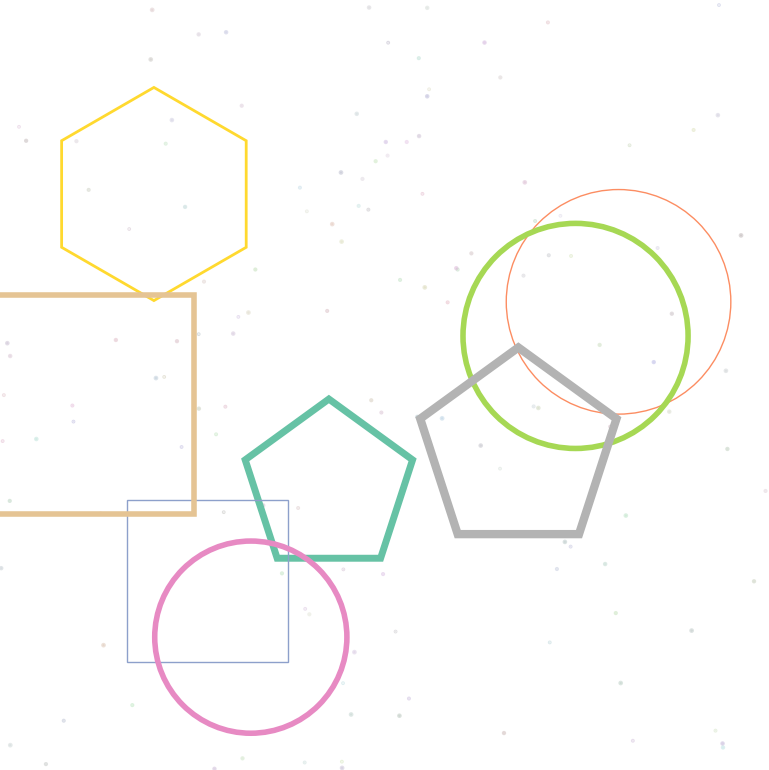[{"shape": "pentagon", "thickness": 2.5, "radius": 0.57, "center": [0.427, 0.367]}, {"shape": "circle", "thickness": 0.5, "radius": 0.73, "center": [0.803, 0.608]}, {"shape": "square", "thickness": 0.5, "radius": 0.52, "center": [0.269, 0.246]}, {"shape": "circle", "thickness": 2, "radius": 0.62, "center": [0.326, 0.173]}, {"shape": "circle", "thickness": 2, "radius": 0.73, "center": [0.747, 0.564]}, {"shape": "hexagon", "thickness": 1, "radius": 0.69, "center": [0.2, 0.748]}, {"shape": "square", "thickness": 2, "radius": 0.71, "center": [0.11, 0.475]}, {"shape": "pentagon", "thickness": 3, "radius": 0.67, "center": [0.673, 0.415]}]